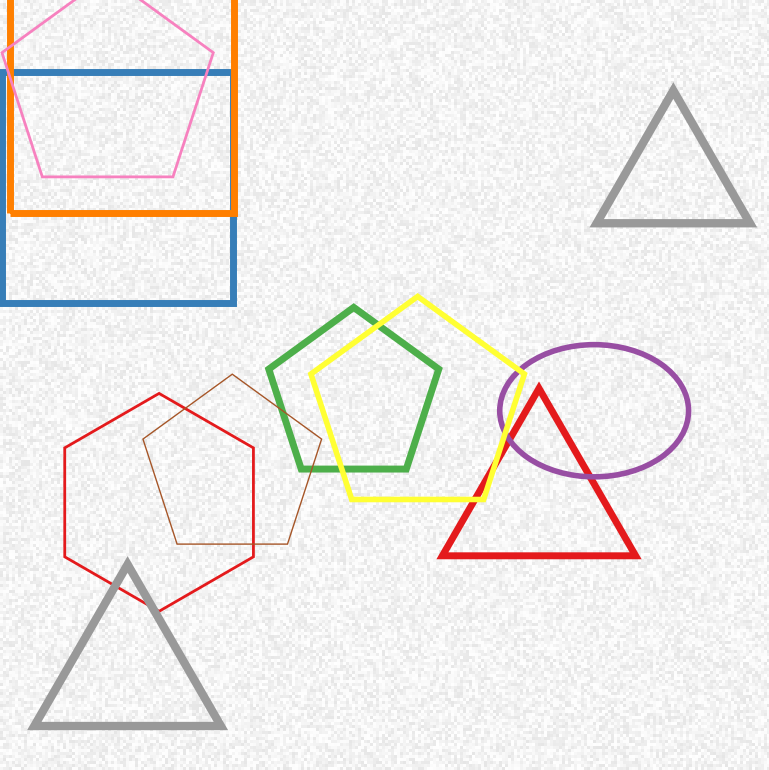[{"shape": "hexagon", "thickness": 1, "radius": 0.71, "center": [0.207, 0.348]}, {"shape": "triangle", "thickness": 2.5, "radius": 0.72, "center": [0.7, 0.351]}, {"shape": "square", "thickness": 2.5, "radius": 0.75, "center": [0.153, 0.756]}, {"shape": "pentagon", "thickness": 2.5, "radius": 0.58, "center": [0.459, 0.485]}, {"shape": "oval", "thickness": 2, "radius": 0.61, "center": [0.772, 0.467]}, {"shape": "square", "thickness": 2.5, "radius": 0.73, "center": [0.158, 0.869]}, {"shape": "pentagon", "thickness": 2, "radius": 0.73, "center": [0.542, 0.469]}, {"shape": "pentagon", "thickness": 0.5, "radius": 0.61, "center": [0.302, 0.392]}, {"shape": "pentagon", "thickness": 1, "radius": 0.72, "center": [0.14, 0.887]}, {"shape": "triangle", "thickness": 3, "radius": 0.7, "center": [0.166, 0.127]}, {"shape": "triangle", "thickness": 3, "radius": 0.57, "center": [0.874, 0.768]}]